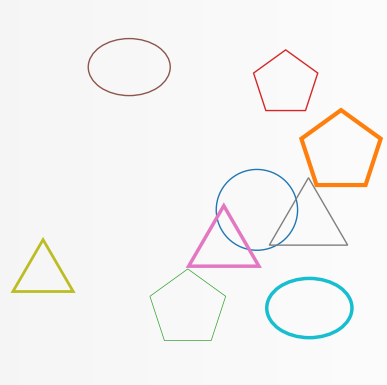[{"shape": "circle", "thickness": 1, "radius": 0.52, "center": [0.663, 0.455]}, {"shape": "pentagon", "thickness": 3, "radius": 0.54, "center": [0.88, 0.606]}, {"shape": "pentagon", "thickness": 0.5, "radius": 0.51, "center": [0.485, 0.199]}, {"shape": "pentagon", "thickness": 1, "radius": 0.44, "center": [0.737, 0.783]}, {"shape": "oval", "thickness": 1, "radius": 0.53, "center": [0.334, 0.826]}, {"shape": "triangle", "thickness": 2.5, "radius": 0.52, "center": [0.578, 0.361]}, {"shape": "triangle", "thickness": 1, "radius": 0.58, "center": [0.796, 0.422]}, {"shape": "triangle", "thickness": 2, "radius": 0.45, "center": [0.111, 0.288]}, {"shape": "oval", "thickness": 2.5, "radius": 0.55, "center": [0.798, 0.2]}]